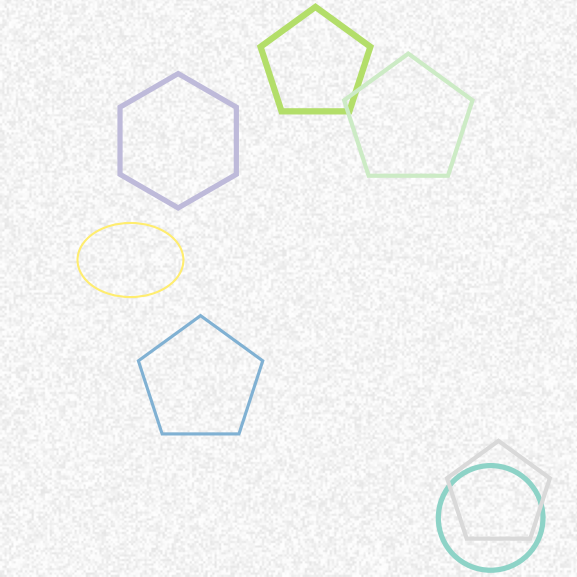[{"shape": "circle", "thickness": 2.5, "radius": 0.45, "center": [0.85, 0.102]}, {"shape": "hexagon", "thickness": 2.5, "radius": 0.58, "center": [0.309, 0.755]}, {"shape": "pentagon", "thickness": 1.5, "radius": 0.57, "center": [0.347, 0.339]}, {"shape": "pentagon", "thickness": 3, "radius": 0.5, "center": [0.546, 0.887]}, {"shape": "pentagon", "thickness": 2, "radius": 0.47, "center": [0.863, 0.142]}, {"shape": "pentagon", "thickness": 2, "radius": 0.58, "center": [0.707, 0.789]}, {"shape": "oval", "thickness": 1, "radius": 0.46, "center": [0.226, 0.549]}]